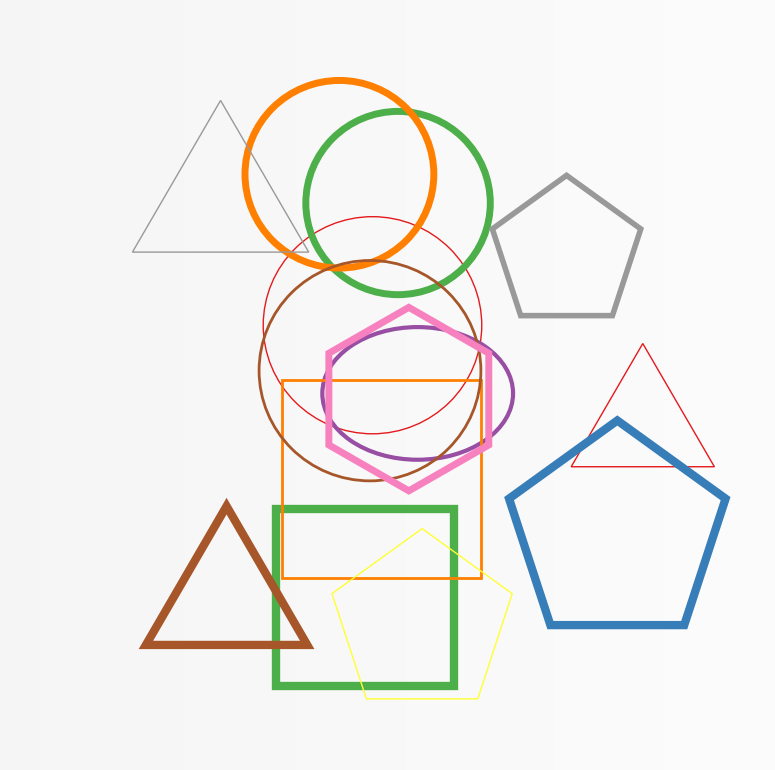[{"shape": "circle", "thickness": 0.5, "radius": 0.7, "center": [0.481, 0.578]}, {"shape": "triangle", "thickness": 0.5, "radius": 0.53, "center": [0.829, 0.447]}, {"shape": "pentagon", "thickness": 3, "radius": 0.73, "center": [0.797, 0.307]}, {"shape": "square", "thickness": 3, "radius": 0.57, "center": [0.471, 0.224]}, {"shape": "circle", "thickness": 2.5, "radius": 0.6, "center": [0.514, 0.736]}, {"shape": "oval", "thickness": 1.5, "radius": 0.62, "center": [0.539, 0.489]}, {"shape": "circle", "thickness": 2.5, "radius": 0.61, "center": [0.438, 0.774]}, {"shape": "square", "thickness": 1, "radius": 0.64, "center": [0.493, 0.378]}, {"shape": "pentagon", "thickness": 0.5, "radius": 0.61, "center": [0.545, 0.191]}, {"shape": "circle", "thickness": 1, "radius": 0.72, "center": [0.477, 0.519]}, {"shape": "triangle", "thickness": 3, "radius": 0.6, "center": [0.292, 0.222]}, {"shape": "hexagon", "thickness": 2.5, "radius": 0.6, "center": [0.528, 0.482]}, {"shape": "triangle", "thickness": 0.5, "radius": 0.66, "center": [0.285, 0.738]}, {"shape": "pentagon", "thickness": 2, "radius": 0.5, "center": [0.731, 0.672]}]